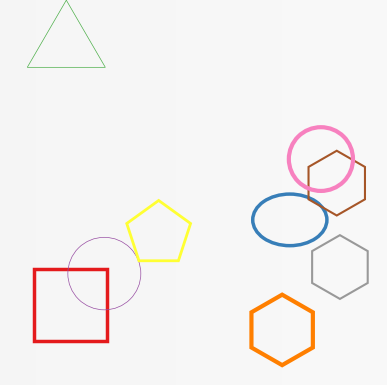[{"shape": "square", "thickness": 2.5, "radius": 0.47, "center": [0.181, 0.208]}, {"shape": "oval", "thickness": 2.5, "radius": 0.48, "center": [0.748, 0.429]}, {"shape": "triangle", "thickness": 0.5, "radius": 0.58, "center": [0.171, 0.883]}, {"shape": "circle", "thickness": 0.5, "radius": 0.47, "center": [0.269, 0.289]}, {"shape": "hexagon", "thickness": 3, "radius": 0.46, "center": [0.728, 0.143]}, {"shape": "pentagon", "thickness": 2, "radius": 0.43, "center": [0.409, 0.393]}, {"shape": "hexagon", "thickness": 1.5, "radius": 0.42, "center": [0.869, 0.524]}, {"shape": "circle", "thickness": 3, "radius": 0.41, "center": [0.828, 0.587]}, {"shape": "hexagon", "thickness": 1.5, "radius": 0.41, "center": [0.877, 0.306]}]